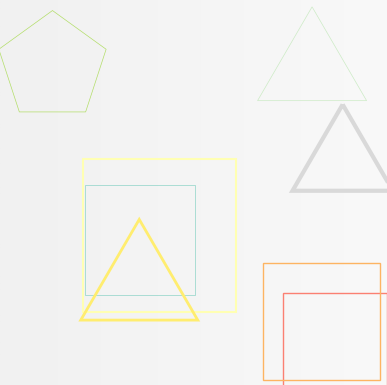[{"shape": "square", "thickness": 0.5, "radius": 0.71, "center": [0.361, 0.376]}, {"shape": "square", "thickness": 1.5, "radius": 0.99, "center": [0.412, 0.388]}, {"shape": "square", "thickness": 1, "radius": 0.67, "center": [0.865, 0.104]}, {"shape": "square", "thickness": 1, "radius": 0.76, "center": [0.83, 0.165]}, {"shape": "pentagon", "thickness": 0.5, "radius": 0.73, "center": [0.135, 0.827]}, {"shape": "triangle", "thickness": 3, "radius": 0.75, "center": [0.884, 0.579]}, {"shape": "triangle", "thickness": 0.5, "radius": 0.81, "center": [0.805, 0.82]}, {"shape": "triangle", "thickness": 2, "radius": 0.87, "center": [0.359, 0.256]}]